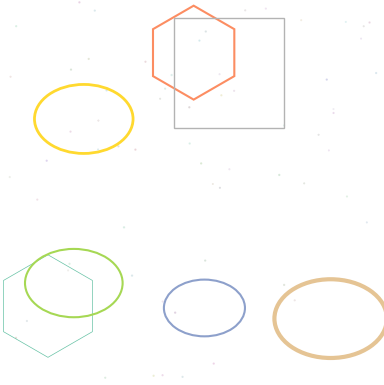[{"shape": "hexagon", "thickness": 0.5, "radius": 0.67, "center": [0.125, 0.205]}, {"shape": "hexagon", "thickness": 1.5, "radius": 0.61, "center": [0.503, 0.863]}, {"shape": "oval", "thickness": 1.5, "radius": 0.53, "center": [0.531, 0.2]}, {"shape": "oval", "thickness": 1.5, "radius": 0.63, "center": [0.192, 0.265]}, {"shape": "oval", "thickness": 2, "radius": 0.64, "center": [0.218, 0.691]}, {"shape": "oval", "thickness": 3, "radius": 0.73, "center": [0.859, 0.172]}, {"shape": "square", "thickness": 1, "radius": 0.72, "center": [0.595, 0.811]}]